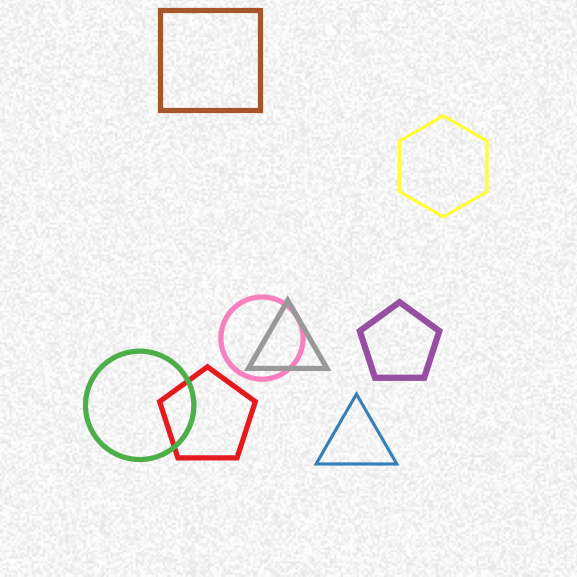[{"shape": "pentagon", "thickness": 2.5, "radius": 0.44, "center": [0.359, 0.277]}, {"shape": "triangle", "thickness": 1.5, "radius": 0.4, "center": [0.617, 0.236]}, {"shape": "circle", "thickness": 2.5, "radius": 0.47, "center": [0.242, 0.297]}, {"shape": "pentagon", "thickness": 3, "radius": 0.36, "center": [0.692, 0.404]}, {"shape": "hexagon", "thickness": 1.5, "radius": 0.44, "center": [0.768, 0.711]}, {"shape": "square", "thickness": 2.5, "radius": 0.43, "center": [0.363, 0.896]}, {"shape": "circle", "thickness": 2.5, "radius": 0.36, "center": [0.454, 0.414]}, {"shape": "triangle", "thickness": 2.5, "radius": 0.39, "center": [0.498, 0.4]}]